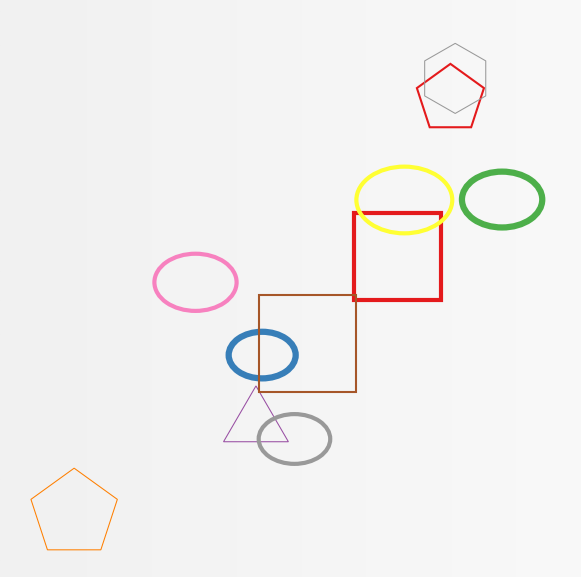[{"shape": "square", "thickness": 2, "radius": 0.38, "center": [0.684, 0.555]}, {"shape": "pentagon", "thickness": 1, "radius": 0.3, "center": [0.775, 0.828]}, {"shape": "oval", "thickness": 3, "radius": 0.29, "center": [0.451, 0.384]}, {"shape": "oval", "thickness": 3, "radius": 0.35, "center": [0.864, 0.654]}, {"shape": "triangle", "thickness": 0.5, "radius": 0.32, "center": [0.44, 0.266]}, {"shape": "pentagon", "thickness": 0.5, "radius": 0.39, "center": [0.128, 0.11]}, {"shape": "oval", "thickness": 2, "radius": 0.41, "center": [0.696, 0.653]}, {"shape": "square", "thickness": 1, "radius": 0.42, "center": [0.529, 0.405]}, {"shape": "oval", "thickness": 2, "radius": 0.35, "center": [0.336, 0.51]}, {"shape": "hexagon", "thickness": 0.5, "radius": 0.3, "center": [0.783, 0.863]}, {"shape": "oval", "thickness": 2, "radius": 0.31, "center": [0.507, 0.239]}]